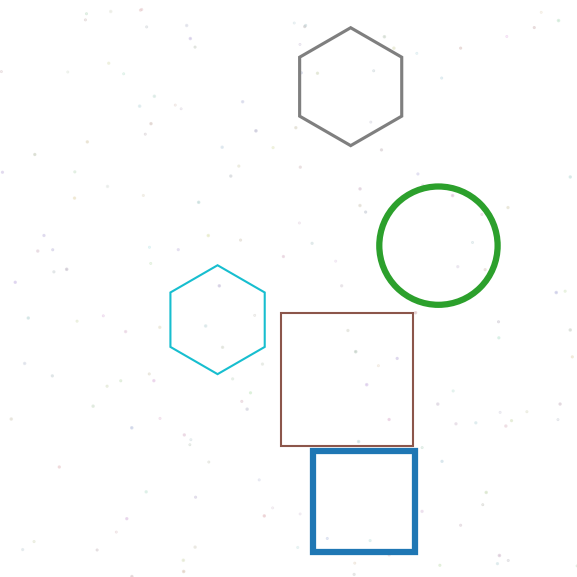[{"shape": "square", "thickness": 3, "radius": 0.44, "center": [0.63, 0.13]}, {"shape": "circle", "thickness": 3, "radius": 0.51, "center": [0.759, 0.574]}, {"shape": "square", "thickness": 1, "radius": 0.57, "center": [0.601, 0.342]}, {"shape": "hexagon", "thickness": 1.5, "radius": 0.51, "center": [0.607, 0.849]}, {"shape": "hexagon", "thickness": 1, "radius": 0.47, "center": [0.377, 0.446]}]